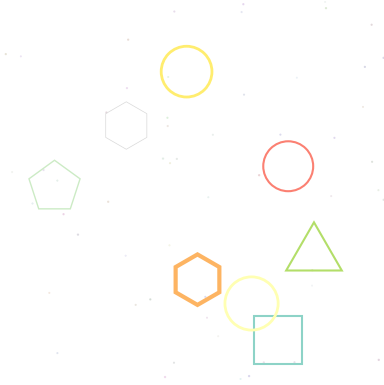[{"shape": "square", "thickness": 1.5, "radius": 0.31, "center": [0.723, 0.116]}, {"shape": "circle", "thickness": 2, "radius": 0.35, "center": [0.653, 0.212]}, {"shape": "circle", "thickness": 1.5, "radius": 0.32, "center": [0.749, 0.568]}, {"shape": "hexagon", "thickness": 3, "radius": 0.33, "center": [0.513, 0.274]}, {"shape": "triangle", "thickness": 1.5, "radius": 0.42, "center": [0.816, 0.339]}, {"shape": "hexagon", "thickness": 0.5, "radius": 0.31, "center": [0.328, 0.674]}, {"shape": "pentagon", "thickness": 1, "radius": 0.35, "center": [0.142, 0.514]}, {"shape": "circle", "thickness": 2, "radius": 0.33, "center": [0.485, 0.814]}]